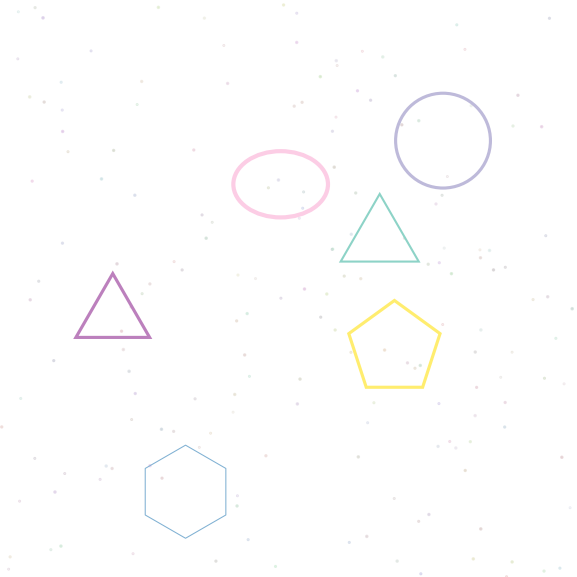[{"shape": "triangle", "thickness": 1, "radius": 0.39, "center": [0.657, 0.585]}, {"shape": "circle", "thickness": 1.5, "radius": 0.41, "center": [0.767, 0.756]}, {"shape": "hexagon", "thickness": 0.5, "radius": 0.4, "center": [0.321, 0.148]}, {"shape": "oval", "thickness": 2, "radius": 0.41, "center": [0.486, 0.68]}, {"shape": "triangle", "thickness": 1.5, "radius": 0.37, "center": [0.195, 0.452]}, {"shape": "pentagon", "thickness": 1.5, "radius": 0.42, "center": [0.683, 0.396]}]